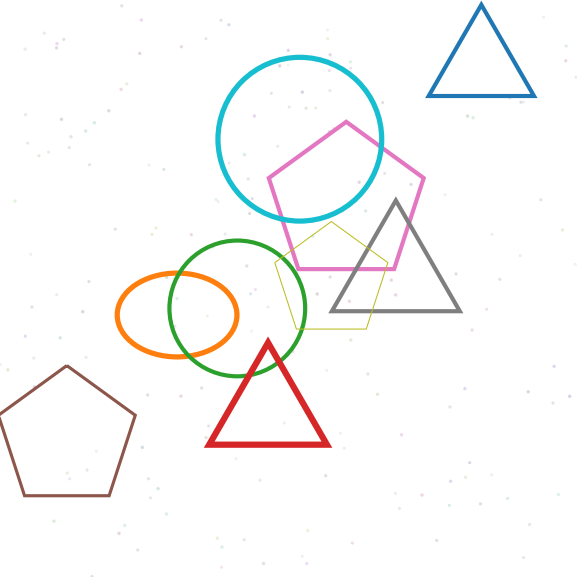[{"shape": "triangle", "thickness": 2, "radius": 0.53, "center": [0.833, 0.886]}, {"shape": "oval", "thickness": 2.5, "radius": 0.52, "center": [0.307, 0.454]}, {"shape": "circle", "thickness": 2, "radius": 0.59, "center": [0.411, 0.465]}, {"shape": "triangle", "thickness": 3, "radius": 0.59, "center": [0.464, 0.288]}, {"shape": "pentagon", "thickness": 1.5, "radius": 0.62, "center": [0.116, 0.242]}, {"shape": "pentagon", "thickness": 2, "radius": 0.71, "center": [0.6, 0.647]}, {"shape": "triangle", "thickness": 2, "radius": 0.64, "center": [0.685, 0.524]}, {"shape": "pentagon", "thickness": 0.5, "radius": 0.51, "center": [0.574, 0.513]}, {"shape": "circle", "thickness": 2.5, "radius": 0.71, "center": [0.519, 0.758]}]